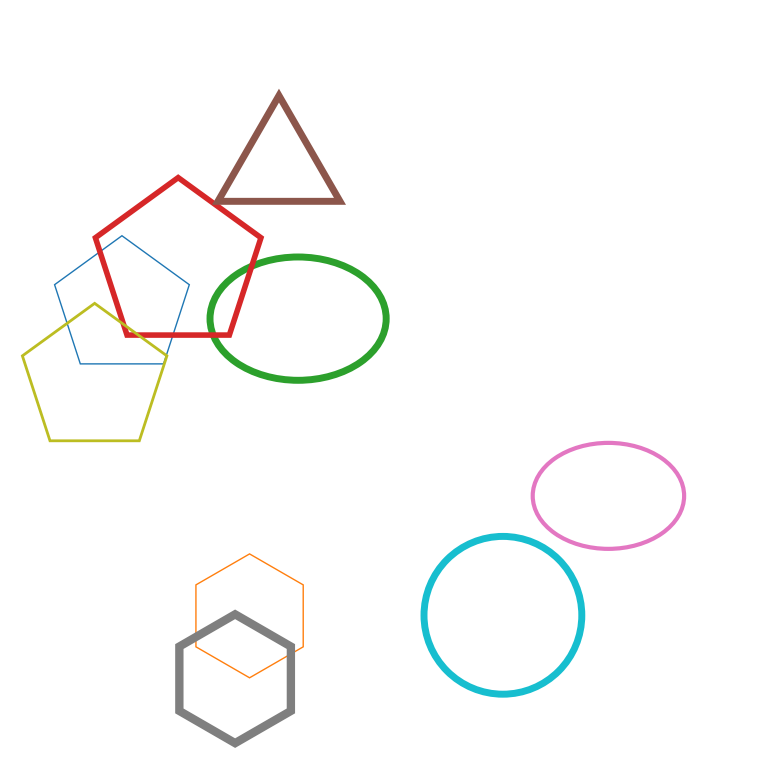[{"shape": "pentagon", "thickness": 0.5, "radius": 0.46, "center": [0.158, 0.602]}, {"shape": "hexagon", "thickness": 0.5, "radius": 0.4, "center": [0.324, 0.2]}, {"shape": "oval", "thickness": 2.5, "radius": 0.57, "center": [0.387, 0.586]}, {"shape": "pentagon", "thickness": 2, "radius": 0.57, "center": [0.231, 0.656]}, {"shape": "triangle", "thickness": 2.5, "radius": 0.46, "center": [0.362, 0.784]}, {"shape": "oval", "thickness": 1.5, "radius": 0.49, "center": [0.79, 0.356]}, {"shape": "hexagon", "thickness": 3, "radius": 0.42, "center": [0.305, 0.119]}, {"shape": "pentagon", "thickness": 1, "radius": 0.49, "center": [0.123, 0.507]}, {"shape": "circle", "thickness": 2.5, "radius": 0.51, "center": [0.653, 0.201]}]